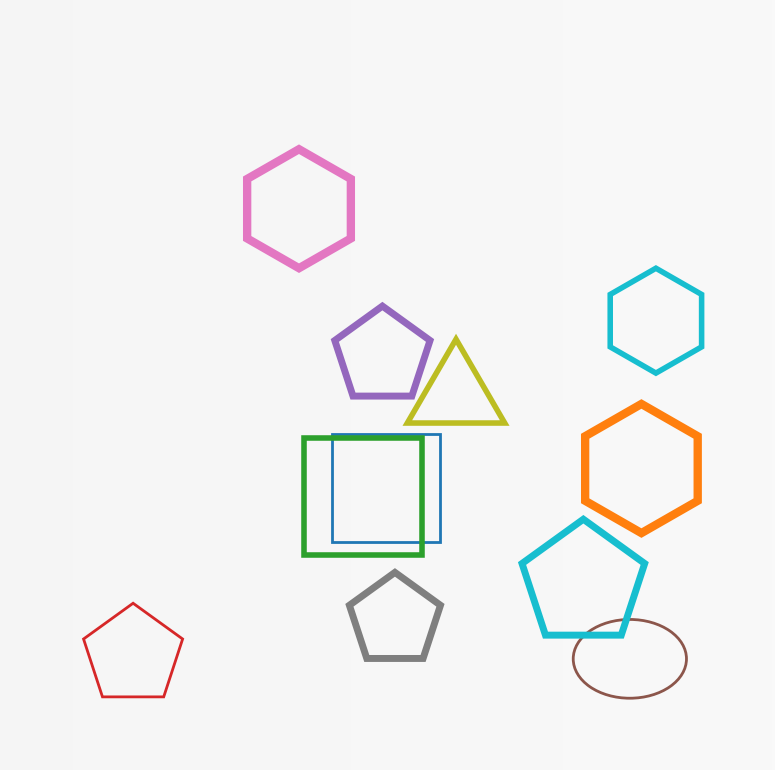[{"shape": "square", "thickness": 1, "radius": 0.35, "center": [0.498, 0.366]}, {"shape": "hexagon", "thickness": 3, "radius": 0.42, "center": [0.828, 0.392]}, {"shape": "square", "thickness": 2, "radius": 0.38, "center": [0.469, 0.356]}, {"shape": "pentagon", "thickness": 1, "radius": 0.34, "center": [0.172, 0.149]}, {"shape": "pentagon", "thickness": 2.5, "radius": 0.32, "center": [0.493, 0.538]}, {"shape": "oval", "thickness": 1, "radius": 0.37, "center": [0.813, 0.144]}, {"shape": "hexagon", "thickness": 3, "radius": 0.39, "center": [0.386, 0.729]}, {"shape": "pentagon", "thickness": 2.5, "radius": 0.31, "center": [0.51, 0.195]}, {"shape": "triangle", "thickness": 2, "radius": 0.36, "center": [0.588, 0.487]}, {"shape": "hexagon", "thickness": 2, "radius": 0.34, "center": [0.846, 0.584]}, {"shape": "pentagon", "thickness": 2.5, "radius": 0.42, "center": [0.753, 0.242]}]